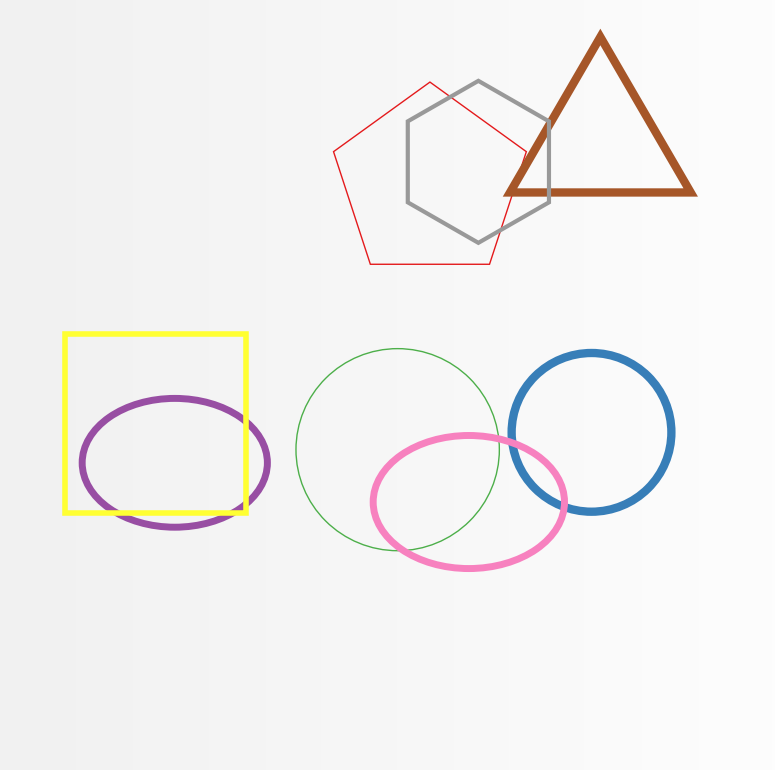[{"shape": "pentagon", "thickness": 0.5, "radius": 0.65, "center": [0.555, 0.763]}, {"shape": "circle", "thickness": 3, "radius": 0.52, "center": [0.763, 0.439]}, {"shape": "circle", "thickness": 0.5, "radius": 0.66, "center": [0.513, 0.416]}, {"shape": "oval", "thickness": 2.5, "radius": 0.6, "center": [0.226, 0.399]}, {"shape": "square", "thickness": 2, "radius": 0.58, "center": [0.201, 0.45]}, {"shape": "triangle", "thickness": 3, "radius": 0.67, "center": [0.775, 0.817]}, {"shape": "oval", "thickness": 2.5, "radius": 0.62, "center": [0.605, 0.348]}, {"shape": "hexagon", "thickness": 1.5, "radius": 0.53, "center": [0.617, 0.79]}]